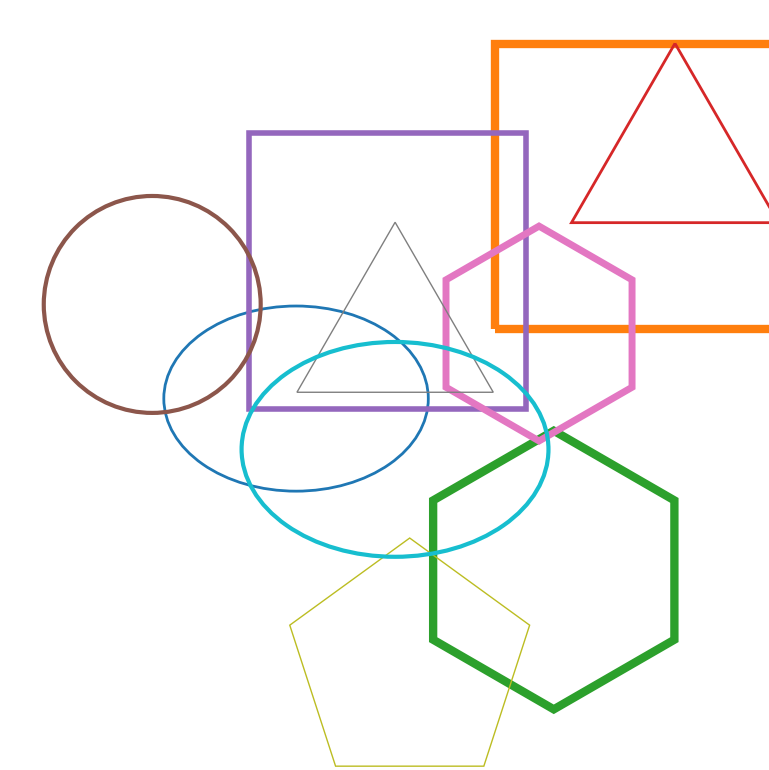[{"shape": "oval", "thickness": 1, "radius": 0.86, "center": [0.384, 0.482]}, {"shape": "square", "thickness": 3, "radius": 0.93, "center": [0.828, 0.758]}, {"shape": "hexagon", "thickness": 3, "radius": 0.9, "center": [0.719, 0.26]}, {"shape": "triangle", "thickness": 1, "radius": 0.78, "center": [0.877, 0.788]}, {"shape": "square", "thickness": 2, "radius": 0.9, "center": [0.503, 0.648]}, {"shape": "circle", "thickness": 1.5, "radius": 0.7, "center": [0.198, 0.605]}, {"shape": "hexagon", "thickness": 2.5, "radius": 0.7, "center": [0.7, 0.567]}, {"shape": "triangle", "thickness": 0.5, "radius": 0.74, "center": [0.513, 0.564]}, {"shape": "pentagon", "thickness": 0.5, "radius": 0.82, "center": [0.532, 0.137]}, {"shape": "oval", "thickness": 1.5, "radius": 1.0, "center": [0.513, 0.416]}]